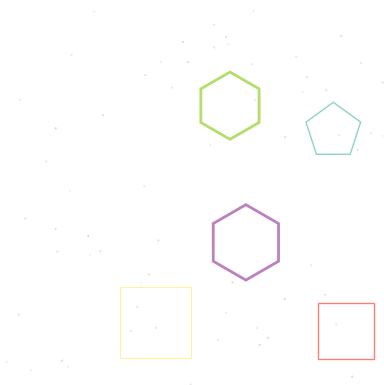[{"shape": "pentagon", "thickness": 1, "radius": 0.37, "center": [0.866, 0.66]}, {"shape": "square", "thickness": 1, "radius": 0.36, "center": [0.899, 0.14]}, {"shape": "hexagon", "thickness": 2, "radius": 0.44, "center": [0.597, 0.726]}, {"shape": "hexagon", "thickness": 2, "radius": 0.49, "center": [0.639, 0.37]}, {"shape": "square", "thickness": 0.5, "radius": 0.46, "center": [0.404, 0.163]}]